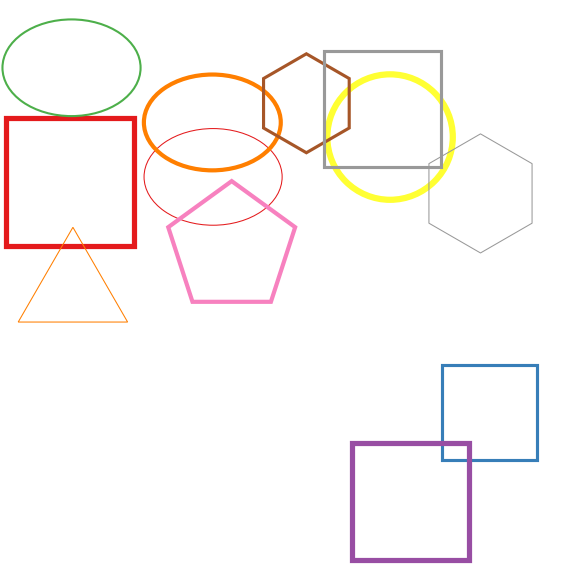[{"shape": "oval", "thickness": 0.5, "radius": 0.6, "center": [0.369, 0.693]}, {"shape": "square", "thickness": 2.5, "radius": 0.55, "center": [0.121, 0.684]}, {"shape": "square", "thickness": 1.5, "radius": 0.41, "center": [0.848, 0.285]}, {"shape": "oval", "thickness": 1, "radius": 0.6, "center": [0.124, 0.882]}, {"shape": "square", "thickness": 2.5, "radius": 0.51, "center": [0.71, 0.13]}, {"shape": "triangle", "thickness": 0.5, "radius": 0.55, "center": [0.126, 0.496]}, {"shape": "oval", "thickness": 2, "radius": 0.59, "center": [0.368, 0.787]}, {"shape": "circle", "thickness": 3, "radius": 0.54, "center": [0.675, 0.762]}, {"shape": "hexagon", "thickness": 1.5, "radius": 0.43, "center": [0.531, 0.82]}, {"shape": "pentagon", "thickness": 2, "radius": 0.58, "center": [0.401, 0.57]}, {"shape": "hexagon", "thickness": 0.5, "radius": 0.52, "center": [0.832, 0.664]}, {"shape": "square", "thickness": 1.5, "radius": 0.5, "center": [0.662, 0.81]}]